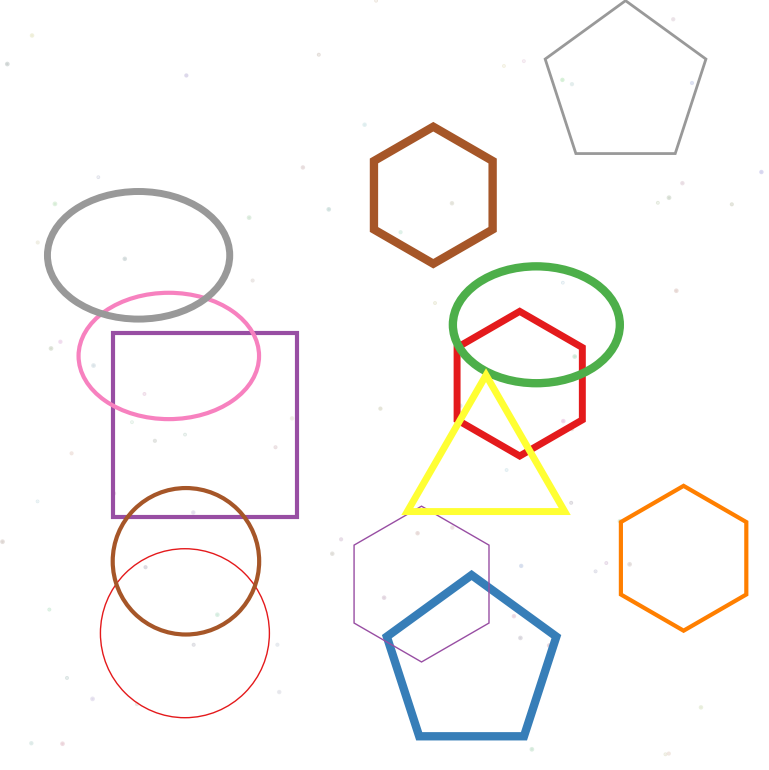[{"shape": "hexagon", "thickness": 2.5, "radius": 0.47, "center": [0.675, 0.502]}, {"shape": "circle", "thickness": 0.5, "radius": 0.55, "center": [0.24, 0.178]}, {"shape": "pentagon", "thickness": 3, "radius": 0.58, "center": [0.612, 0.137]}, {"shape": "oval", "thickness": 3, "radius": 0.54, "center": [0.697, 0.578]}, {"shape": "square", "thickness": 1.5, "radius": 0.6, "center": [0.266, 0.448]}, {"shape": "hexagon", "thickness": 0.5, "radius": 0.51, "center": [0.547, 0.241]}, {"shape": "hexagon", "thickness": 1.5, "radius": 0.47, "center": [0.888, 0.275]}, {"shape": "triangle", "thickness": 2.5, "radius": 0.59, "center": [0.631, 0.395]}, {"shape": "hexagon", "thickness": 3, "radius": 0.44, "center": [0.563, 0.746]}, {"shape": "circle", "thickness": 1.5, "radius": 0.48, "center": [0.241, 0.271]}, {"shape": "oval", "thickness": 1.5, "radius": 0.59, "center": [0.219, 0.538]}, {"shape": "pentagon", "thickness": 1, "radius": 0.55, "center": [0.812, 0.889]}, {"shape": "oval", "thickness": 2.5, "radius": 0.59, "center": [0.18, 0.668]}]